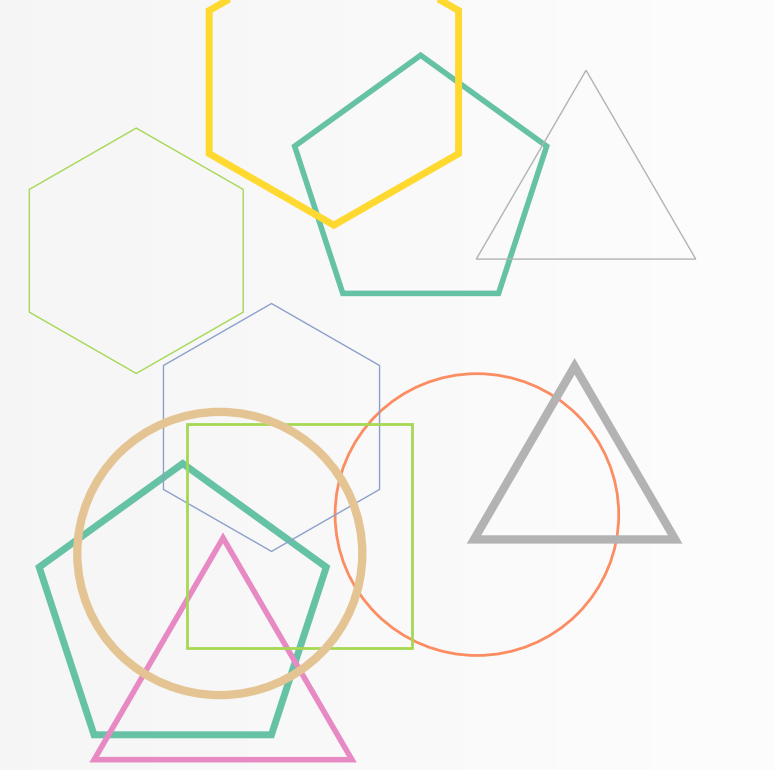[{"shape": "pentagon", "thickness": 2, "radius": 0.85, "center": [0.543, 0.757]}, {"shape": "pentagon", "thickness": 2.5, "radius": 0.97, "center": [0.236, 0.203]}, {"shape": "circle", "thickness": 1, "radius": 0.91, "center": [0.615, 0.332]}, {"shape": "hexagon", "thickness": 0.5, "radius": 0.8, "center": [0.35, 0.445]}, {"shape": "triangle", "thickness": 2, "radius": 0.96, "center": [0.288, 0.109]}, {"shape": "hexagon", "thickness": 0.5, "radius": 0.8, "center": [0.176, 0.674]}, {"shape": "square", "thickness": 1, "radius": 0.73, "center": [0.386, 0.304]}, {"shape": "hexagon", "thickness": 2.5, "radius": 0.93, "center": [0.431, 0.893]}, {"shape": "circle", "thickness": 3, "radius": 0.92, "center": [0.284, 0.281]}, {"shape": "triangle", "thickness": 0.5, "radius": 0.82, "center": [0.756, 0.745]}, {"shape": "triangle", "thickness": 3, "radius": 0.75, "center": [0.741, 0.374]}]